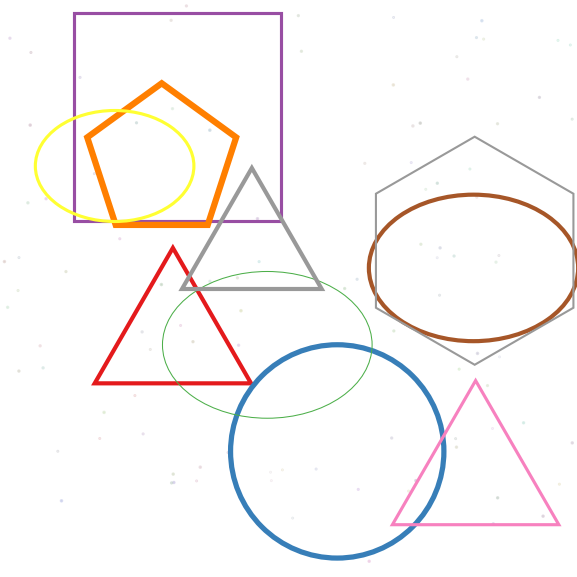[{"shape": "triangle", "thickness": 2, "radius": 0.78, "center": [0.299, 0.414]}, {"shape": "circle", "thickness": 2.5, "radius": 0.92, "center": [0.584, 0.217]}, {"shape": "oval", "thickness": 0.5, "radius": 0.91, "center": [0.463, 0.402]}, {"shape": "square", "thickness": 1.5, "radius": 0.9, "center": [0.308, 0.797]}, {"shape": "pentagon", "thickness": 3, "radius": 0.68, "center": [0.28, 0.719]}, {"shape": "oval", "thickness": 1.5, "radius": 0.69, "center": [0.198, 0.712]}, {"shape": "oval", "thickness": 2, "radius": 0.91, "center": [0.82, 0.535]}, {"shape": "triangle", "thickness": 1.5, "radius": 0.83, "center": [0.824, 0.174]}, {"shape": "triangle", "thickness": 2, "radius": 0.7, "center": [0.436, 0.569]}, {"shape": "hexagon", "thickness": 1, "radius": 0.99, "center": [0.822, 0.565]}]